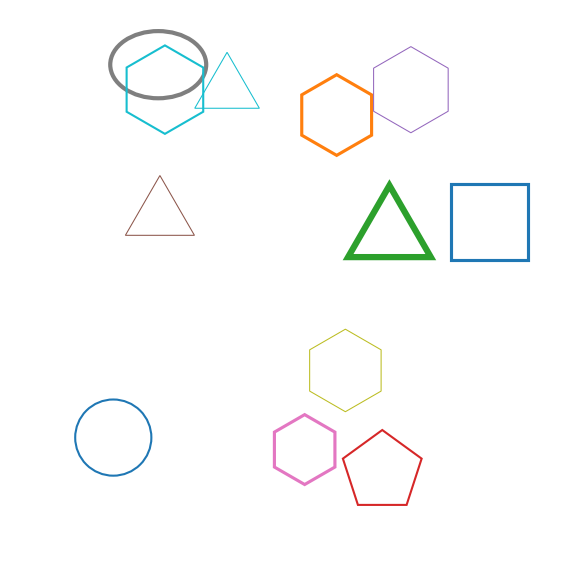[{"shape": "square", "thickness": 1.5, "radius": 0.33, "center": [0.848, 0.615]}, {"shape": "circle", "thickness": 1, "radius": 0.33, "center": [0.196, 0.241]}, {"shape": "hexagon", "thickness": 1.5, "radius": 0.35, "center": [0.583, 0.8]}, {"shape": "triangle", "thickness": 3, "radius": 0.41, "center": [0.674, 0.595]}, {"shape": "pentagon", "thickness": 1, "radius": 0.36, "center": [0.662, 0.183]}, {"shape": "hexagon", "thickness": 0.5, "radius": 0.37, "center": [0.711, 0.844]}, {"shape": "triangle", "thickness": 0.5, "radius": 0.35, "center": [0.277, 0.626]}, {"shape": "hexagon", "thickness": 1.5, "radius": 0.3, "center": [0.528, 0.221]}, {"shape": "oval", "thickness": 2, "radius": 0.42, "center": [0.274, 0.887]}, {"shape": "hexagon", "thickness": 0.5, "radius": 0.36, "center": [0.598, 0.358]}, {"shape": "triangle", "thickness": 0.5, "radius": 0.32, "center": [0.393, 0.844]}, {"shape": "hexagon", "thickness": 1, "radius": 0.38, "center": [0.286, 0.844]}]